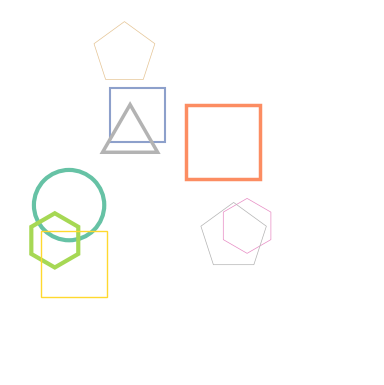[{"shape": "circle", "thickness": 3, "radius": 0.46, "center": [0.179, 0.467]}, {"shape": "square", "thickness": 2.5, "radius": 0.48, "center": [0.579, 0.632]}, {"shape": "square", "thickness": 1.5, "radius": 0.35, "center": [0.356, 0.701]}, {"shape": "hexagon", "thickness": 0.5, "radius": 0.36, "center": [0.642, 0.413]}, {"shape": "hexagon", "thickness": 3, "radius": 0.35, "center": [0.142, 0.376]}, {"shape": "square", "thickness": 1, "radius": 0.43, "center": [0.192, 0.314]}, {"shape": "pentagon", "thickness": 0.5, "radius": 0.42, "center": [0.323, 0.861]}, {"shape": "triangle", "thickness": 2.5, "radius": 0.41, "center": [0.338, 0.646]}, {"shape": "pentagon", "thickness": 0.5, "radius": 0.45, "center": [0.607, 0.385]}]